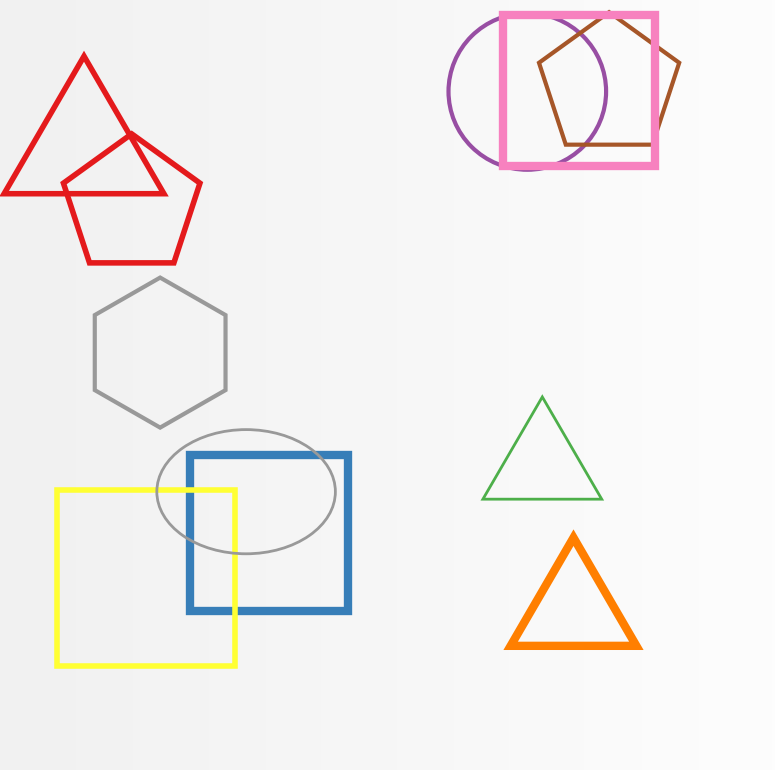[{"shape": "pentagon", "thickness": 2, "radius": 0.46, "center": [0.17, 0.734]}, {"shape": "triangle", "thickness": 2, "radius": 0.6, "center": [0.108, 0.808]}, {"shape": "square", "thickness": 3, "radius": 0.51, "center": [0.347, 0.308]}, {"shape": "triangle", "thickness": 1, "radius": 0.44, "center": [0.7, 0.396]}, {"shape": "circle", "thickness": 1.5, "radius": 0.51, "center": [0.68, 0.881]}, {"shape": "triangle", "thickness": 3, "radius": 0.47, "center": [0.74, 0.208]}, {"shape": "square", "thickness": 2, "radius": 0.57, "center": [0.188, 0.249]}, {"shape": "pentagon", "thickness": 1.5, "radius": 0.48, "center": [0.786, 0.889]}, {"shape": "square", "thickness": 3, "radius": 0.49, "center": [0.748, 0.882]}, {"shape": "hexagon", "thickness": 1.5, "radius": 0.49, "center": [0.207, 0.542]}, {"shape": "oval", "thickness": 1, "radius": 0.58, "center": [0.318, 0.361]}]